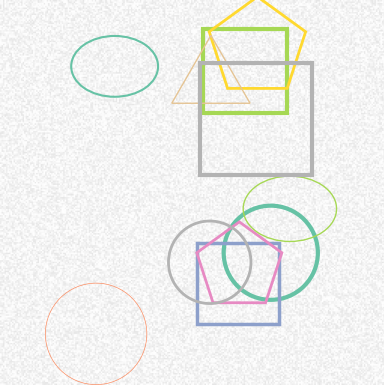[{"shape": "circle", "thickness": 3, "radius": 0.61, "center": [0.703, 0.343]}, {"shape": "oval", "thickness": 1.5, "radius": 0.56, "center": [0.298, 0.828]}, {"shape": "circle", "thickness": 0.5, "radius": 0.66, "center": [0.25, 0.133]}, {"shape": "square", "thickness": 2.5, "radius": 0.53, "center": [0.618, 0.263]}, {"shape": "pentagon", "thickness": 2, "radius": 0.58, "center": [0.622, 0.308]}, {"shape": "square", "thickness": 3, "radius": 0.55, "center": [0.636, 0.816]}, {"shape": "oval", "thickness": 1, "radius": 0.61, "center": [0.753, 0.458]}, {"shape": "pentagon", "thickness": 2, "radius": 0.66, "center": [0.669, 0.877]}, {"shape": "triangle", "thickness": 1, "radius": 0.59, "center": [0.548, 0.791]}, {"shape": "square", "thickness": 3, "radius": 0.72, "center": [0.665, 0.691]}, {"shape": "circle", "thickness": 2, "radius": 0.54, "center": [0.545, 0.319]}]